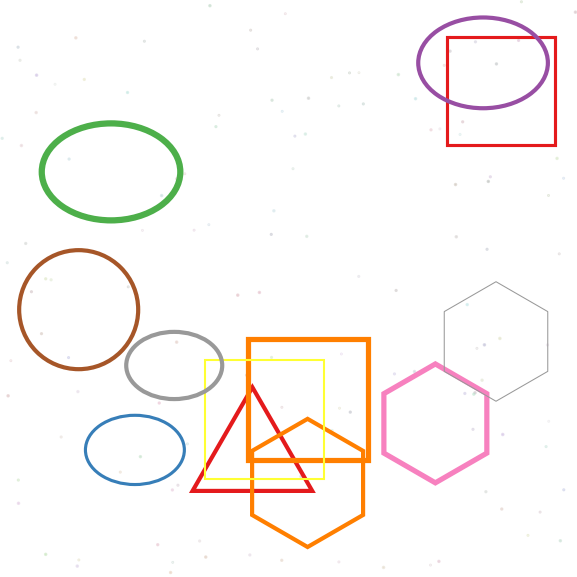[{"shape": "triangle", "thickness": 2, "radius": 0.6, "center": [0.437, 0.209]}, {"shape": "square", "thickness": 1.5, "radius": 0.47, "center": [0.867, 0.842]}, {"shape": "oval", "thickness": 1.5, "radius": 0.43, "center": [0.234, 0.22]}, {"shape": "oval", "thickness": 3, "radius": 0.6, "center": [0.192, 0.702]}, {"shape": "oval", "thickness": 2, "radius": 0.56, "center": [0.836, 0.89]}, {"shape": "hexagon", "thickness": 2, "radius": 0.55, "center": [0.533, 0.163]}, {"shape": "square", "thickness": 2.5, "radius": 0.52, "center": [0.534, 0.307]}, {"shape": "square", "thickness": 1, "radius": 0.52, "center": [0.458, 0.273]}, {"shape": "circle", "thickness": 2, "radius": 0.52, "center": [0.136, 0.463]}, {"shape": "hexagon", "thickness": 2.5, "radius": 0.51, "center": [0.754, 0.266]}, {"shape": "hexagon", "thickness": 0.5, "radius": 0.52, "center": [0.859, 0.408]}, {"shape": "oval", "thickness": 2, "radius": 0.42, "center": [0.302, 0.366]}]